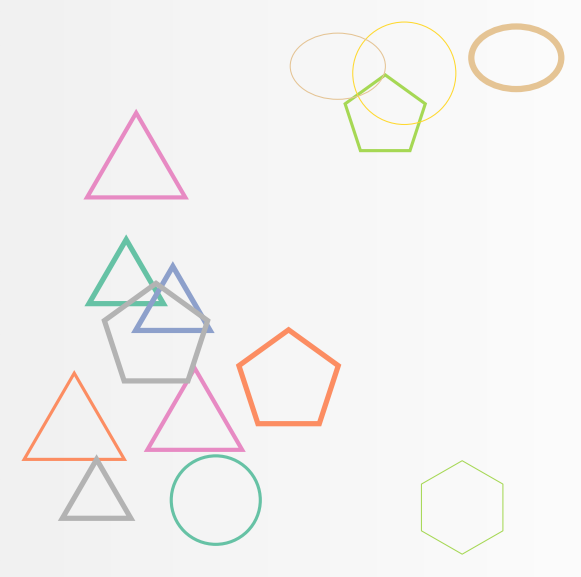[{"shape": "circle", "thickness": 1.5, "radius": 0.38, "center": [0.371, 0.133]}, {"shape": "triangle", "thickness": 2.5, "radius": 0.37, "center": [0.217, 0.51]}, {"shape": "pentagon", "thickness": 2.5, "radius": 0.45, "center": [0.497, 0.338]}, {"shape": "triangle", "thickness": 1.5, "radius": 0.5, "center": [0.128, 0.253]}, {"shape": "triangle", "thickness": 2.5, "radius": 0.37, "center": [0.297, 0.464]}, {"shape": "triangle", "thickness": 2, "radius": 0.47, "center": [0.335, 0.267]}, {"shape": "triangle", "thickness": 2, "radius": 0.49, "center": [0.234, 0.706]}, {"shape": "hexagon", "thickness": 0.5, "radius": 0.4, "center": [0.795, 0.12]}, {"shape": "pentagon", "thickness": 1.5, "radius": 0.36, "center": [0.663, 0.797]}, {"shape": "circle", "thickness": 0.5, "radius": 0.44, "center": [0.696, 0.872]}, {"shape": "oval", "thickness": 3, "radius": 0.39, "center": [0.888, 0.899]}, {"shape": "oval", "thickness": 0.5, "radius": 0.41, "center": [0.581, 0.884]}, {"shape": "pentagon", "thickness": 2.5, "radius": 0.47, "center": [0.268, 0.415]}, {"shape": "triangle", "thickness": 2.5, "radius": 0.34, "center": [0.166, 0.136]}]